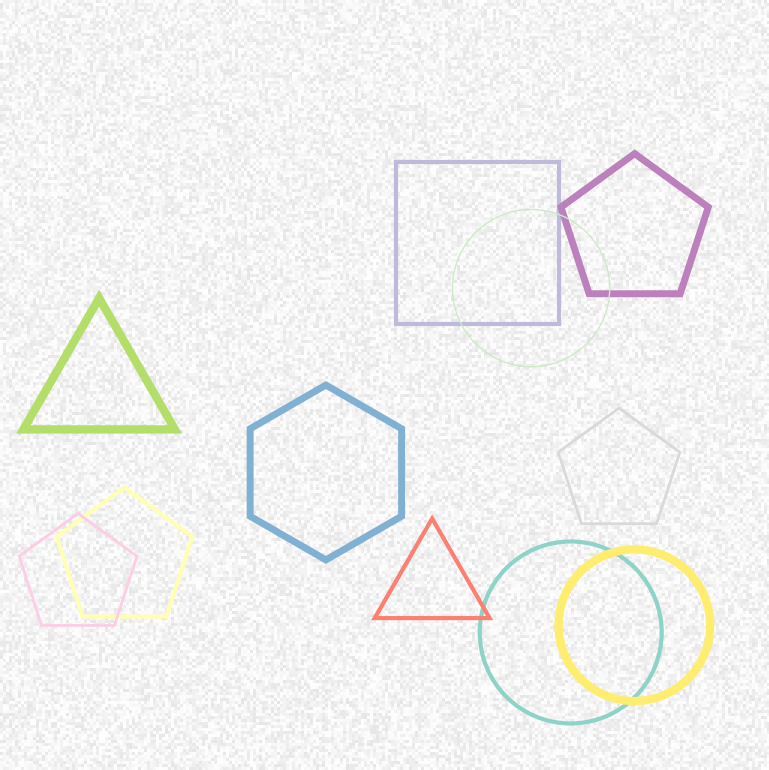[{"shape": "circle", "thickness": 1.5, "radius": 0.59, "center": [0.741, 0.179]}, {"shape": "pentagon", "thickness": 1.5, "radius": 0.46, "center": [0.162, 0.274]}, {"shape": "square", "thickness": 1.5, "radius": 0.53, "center": [0.62, 0.685]}, {"shape": "triangle", "thickness": 1.5, "radius": 0.43, "center": [0.561, 0.24]}, {"shape": "hexagon", "thickness": 2.5, "radius": 0.57, "center": [0.423, 0.386]}, {"shape": "triangle", "thickness": 3, "radius": 0.57, "center": [0.129, 0.499]}, {"shape": "pentagon", "thickness": 1, "radius": 0.4, "center": [0.101, 0.253]}, {"shape": "pentagon", "thickness": 1, "radius": 0.42, "center": [0.804, 0.387]}, {"shape": "pentagon", "thickness": 2.5, "radius": 0.5, "center": [0.824, 0.7]}, {"shape": "circle", "thickness": 0.5, "radius": 0.51, "center": [0.69, 0.626]}, {"shape": "circle", "thickness": 3, "radius": 0.49, "center": [0.824, 0.188]}]